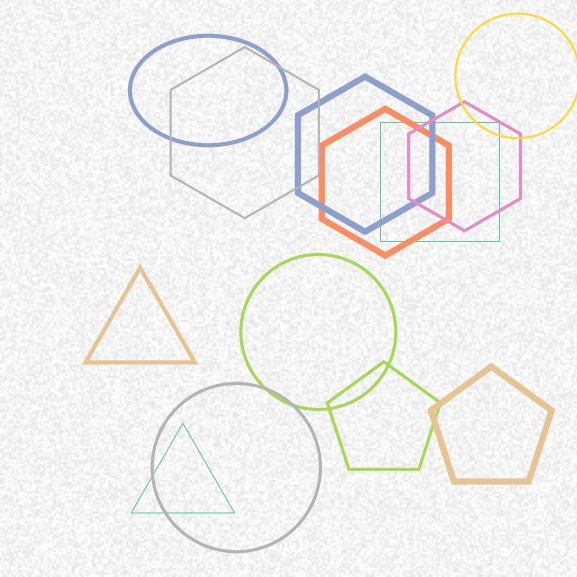[{"shape": "square", "thickness": 0.5, "radius": 0.51, "center": [0.761, 0.685]}, {"shape": "triangle", "thickness": 0.5, "radius": 0.52, "center": [0.317, 0.163]}, {"shape": "hexagon", "thickness": 3, "radius": 0.63, "center": [0.667, 0.684]}, {"shape": "oval", "thickness": 2, "radius": 0.68, "center": [0.36, 0.842]}, {"shape": "hexagon", "thickness": 3, "radius": 0.67, "center": [0.632, 0.732]}, {"shape": "hexagon", "thickness": 1.5, "radius": 0.56, "center": [0.804, 0.711]}, {"shape": "pentagon", "thickness": 1.5, "radius": 0.51, "center": [0.665, 0.27]}, {"shape": "circle", "thickness": 1.5, "radius": 0.67, "center": [0.551, 0.424]}, {"shape": "circle", "thickness": 1, "radius": 0.54, "center": [0.896, 0.868]}, {"shape": "pentagon", "thickness": 3, "radius": 0.55, "center": [0.851, 0.254]}, {"shape": "triangle", "thickness": 2, "radius": 0.55, "center": [0.243, 0.426]}, {"shape": "circle", "thickness": 1.5, "radius": 0.73, "center": [0.409, 0.189]}, {"shape": "hexagon", "thickness": 1, "radius": 0.74, "center": [0.424, 0.769]}]